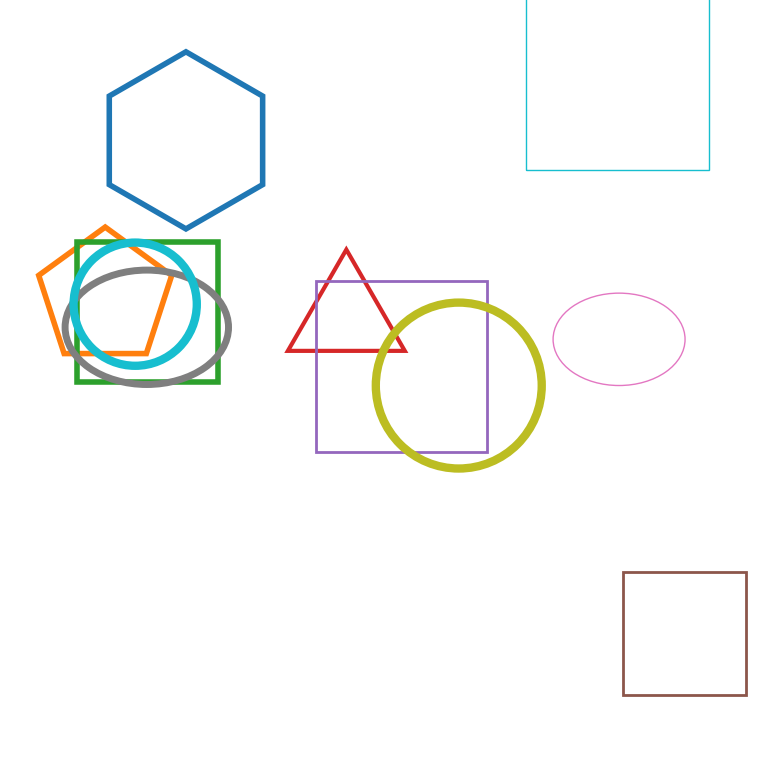[{"shape": "hexagon", "thickness": 2, "radius": 0.57, "center": [0.242, 0.818]}, {"shape": "pentagon", "thickness": 2, "radius": 0.45, "center": [0.137, 0.614]}, {"shape": "square", "thickness": 2, "radius": 0.46, "center": [0.191, 0.595]}, {"shape": "triangle", "thickness": 1.5, "radius": 0.44, "center": [0.45, 0.588]}, {"shape": "square", "thickness": 1, "radius": 0.55, "center": [0.521, 0.524]}, {"shape": "square", "thickness": 1, "radius": 0.4, "center": [0.889, 0.177]}, {"shape": "oval", "thickness": 0.5, "radius": 0.43, "center": [0.804, 0.559]}, {"shape": "oval", "thickness": 2.5, "radius": 0.53, "center": [0.191, 0.575]}, {"shape": "circle", "thickness": 3, "radius": 0.54, "center": [0.596, 0.499]}, {"shape": "square", "thickness": 0.5, "radius": 0.59, "center": [0.802, 0.898]}, {"shape": "circle", "thickness": 3, "radius": 0.4, "center": [0.176, 0.605]}]